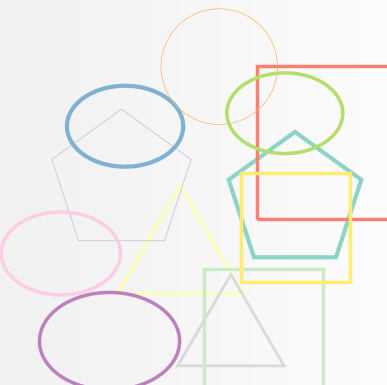[{"shape": "pentagon", "thickness": 3, "radius": 0.9, "center": [0.761, 0.477]}, {"shape": "triangle", "thickness": 2, "radius": 0.93, "center": [0.465, 0.331]}, {"shape": "pentagon", "thickness": 0.5, "radius": 0.94, "center": [0.313, 0.527]}, {"shape": "square", "thickness": 2.5, "radius": 1.0, "center": [0.863, 0.63]}, {"shape": "oval", "thickness": 3, "radius": 0.75, "center": [0.323, 0.672]}, {"shape": "circle", "thickness": 0.5, "radius": 0.75, "center": [0.566, 0.827]}, {"shape": "oval", "thickness": 2.5, "radius": 0.75, "center": [0.735, 0.706]}, {"shape": "oval", "thickness": 2.5, "radius": 0.77, "center": [0.157, 0.342]}, {"shape": "triangle", "thickness": 2, "radius": 0.79, "center": [0.596, 0.129]}, {"shape": "oval", "thickness": 2.5, "radius": 0.9, "center": [0.283, 0.114]}, {"shape": "square", "thickness": 2.5, "radius": 0.77, "center": [0.68, 0.146]}, {"shape": "square", "thickness": 2.5, "radius": 0.7, "center": [0.764, 0.409]}]